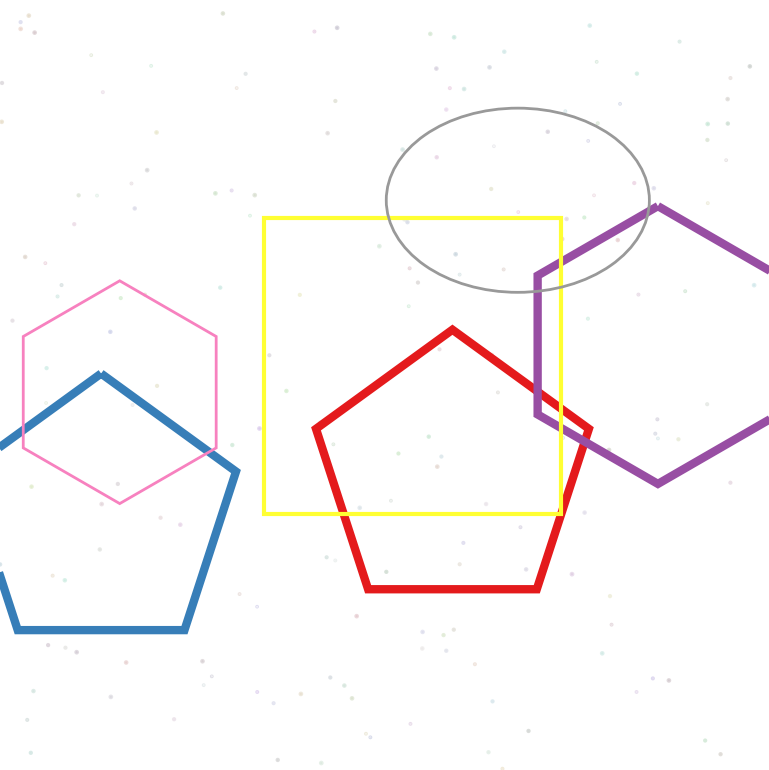[{"shape": "pentagon", "thickness": 3, "radius": 0.93, "center": [0.588, 0.385]}, {"shape": "pentagon", "thickness": 3, "radius": 0.92, "center": [0.131, 0.331]}, {"shape": "hexagon", "thickness": 3, "radius": 0.9, "center": [0.854, 0.552]}, {"shape": "square", "thickness": 1.5, "radius": 0.96, "center": [0.536, 0.524]}, {"shape": "hexagon", "thickness": 1, "radius": 0.72, "center": [0.155, 0.491]}, {"shape": "oval", "thickness": 1, "radius": 0.85, "center": [0.672, 0.74]}]